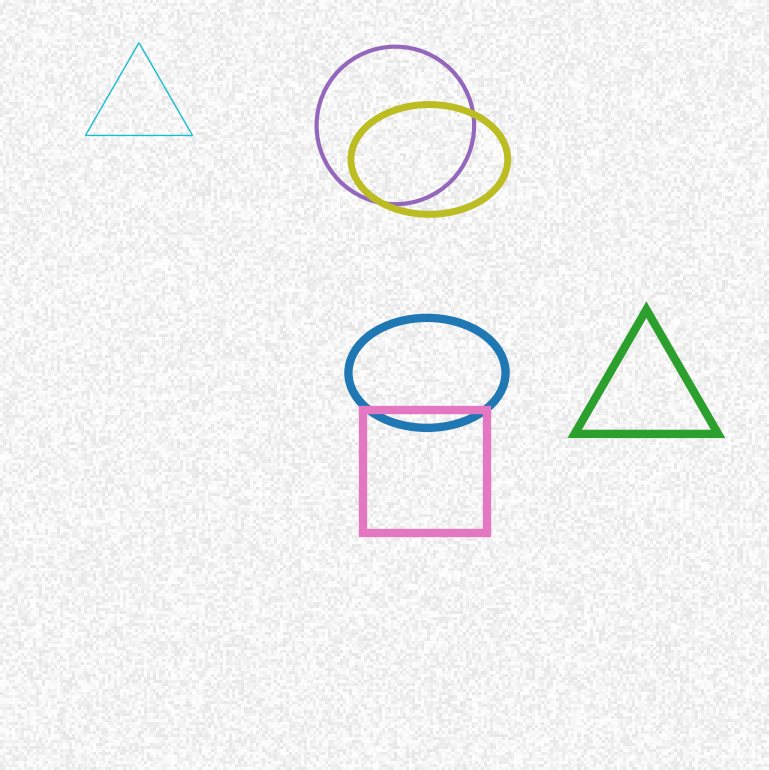[{"shape": "oval", "thickness": 3, "radius": 0.51, "center": [0.555, 0.516]}, {"shape": "triangle", "thickness": 3, "radius": 0.54, "center": [0.839, 0.49]}, {"shape": "circle", "thickness": 1.5, "radius": 0.51, "center": [0.513, 0.837]}, {"shape": "square", "thickness": 3, "radius": 0.4, "center": [0.552, 0.387]}, {"shape": "oval", "thickness": 2.5, "radius": 0.51, "center": [0.558, 0.793]}, {"shape": "triangle", "thickness": 0.5, "radius": 0.4, "center": [0.18, 0.864]}]